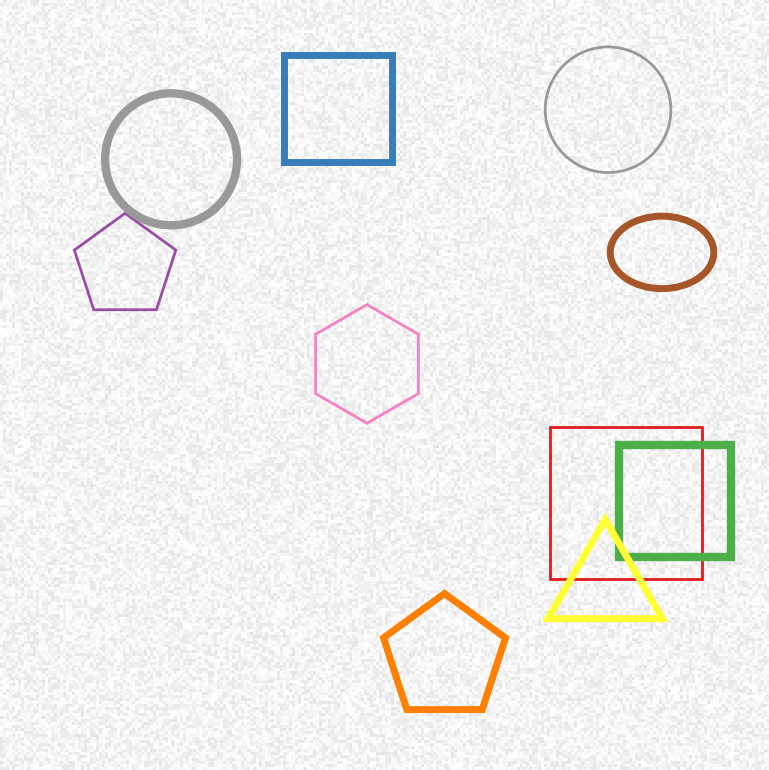[{"shape": "square", "thickness": 1, "radius": 0.49, "center": [0.813, 0.347]}, {"shape": "square", "thickness": 2.5, "radius": 0.35, "center": [0.439, 0.859]}, {"shape": "square", "thickness": 3, "radius": 0.36, "center": [0.877, 0.349]}, {"shape": "pentagon", "thickness": 1, "radius": 0.35, "center": [0.162, 0.654]}, {"shape": "pentagon", "thickness": 2.5, "radius": 0.42, "center": [0.577, 0.146]}, {"shape": "triangle", "thickness": 2.5, "radius": 0.43, "center": [0.786, 0.239]}, {"shape": "oval", "thickness": 2.5, "radius": 0.34, "center": [0.86, 0.672]}, {"shape": "hexagon", "thickness": 1, "radius": 0.39, "center": [0.477, 0.527]}, {"shape": "circle", "thickness": 1, "radius": 0.41, "center": [0.79, 0.857]}, {"shape": "circle", "thickness": 3, "radius": 0.43, "center": [0.222, 0.793]}]